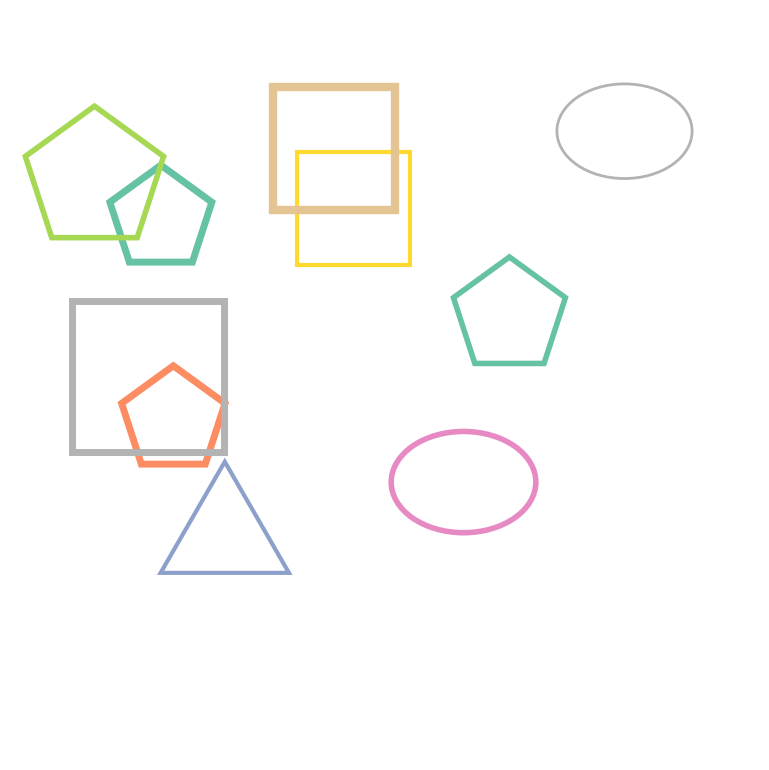[{"shape": "pentagon", "thickness": 2.5, "radius": 0.35, "center": [0.209, 0.716]}, {"shape": "pentagon", "thickness": 2, "radius": 0.38, "center": [0.662, 0.59]}, {"shape": "pentagon", "thickness": 2.5, "radius": 0.35, "center": [0.225, 0.454]}, {"shape": "triangle", "thickness": 1.5, "radius": 0.48, "center": [0.292, 0.304]}, {"shape": "oval", "thickness": 2, "radius": 0.47, "center": [0.602, 0.374]}, {"shape": "pentagon", "thickness": 2, "radius": 0.47, "center": [0.123, 0.768]}, {"shape": "square", "thickness": 1.5, "radius": 0.37, "center": [0.459, 0.729]}, {"shape": "square", "thickness": 3, "radius": 0.4, "center": [0.434, 0.807]}, {"shape": "square", "thickness": 2.5, "radius": 0.49, "center": [0.192, 0.512]}, {"shape": "oval", "thickness": 1, "radius": 0.44, "center": [0.811, 0.83]}]